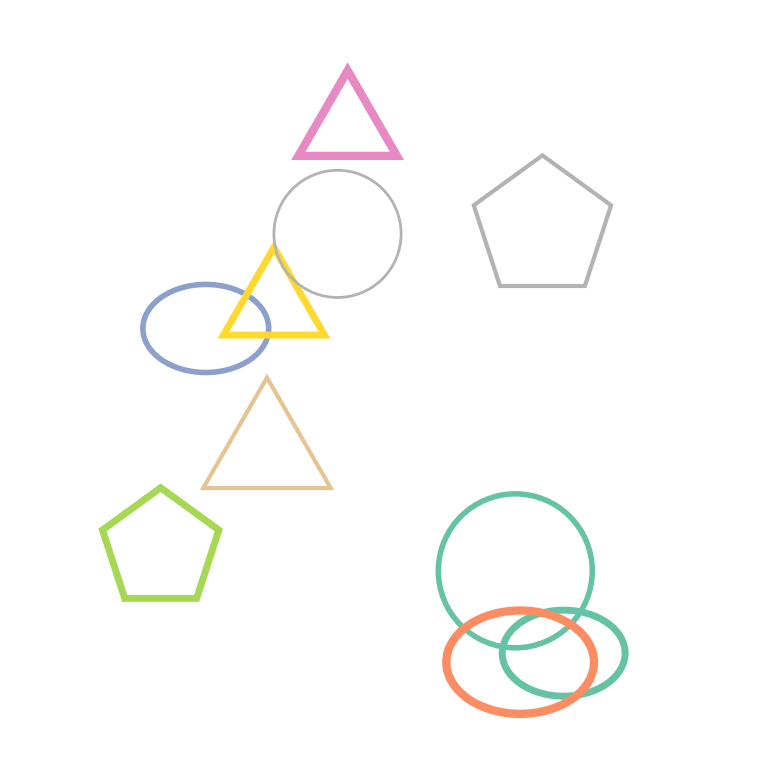[{"shape": "oval", "thickness": 2.5, "radius": 0.4, "center": [0.732, 0.152]}, {"shape": "circle", "thickness": 2, "radius": 0.5, "center": [0.669, 0.259]}, {"shape": "oval", "thickness": 3, "radius": 0.48, "center": [0.676, 0.14]}, {"shape": "oval", "thickness": 2, "radius": 0.41, "center": [0.267, 0.573]}, {"shape": "triangle", "thickness": 3, "radius": 0.37, "center": [0.451, 0.834]}, {"shape": "pentagon", "thickness": 2.5, "radius": 0.4, "center": [0.209, 0.287]}, {"shape": "triangle", "thickness": 2.5, "radius": 0.38, "center": [0.356, 0.603]}, {"shape": "triangle", "thickness": 1.5, "radius": 0.48, "center": [0.347, 0.414]}, {"shape": "pentagon", "thickness": 1.5, "radius": 0.47, "center": [0.704, 0.704]}, {"shape": "circle", "thickness": 1, "radius": 0.41, "center": [0.438, 0.696]}]